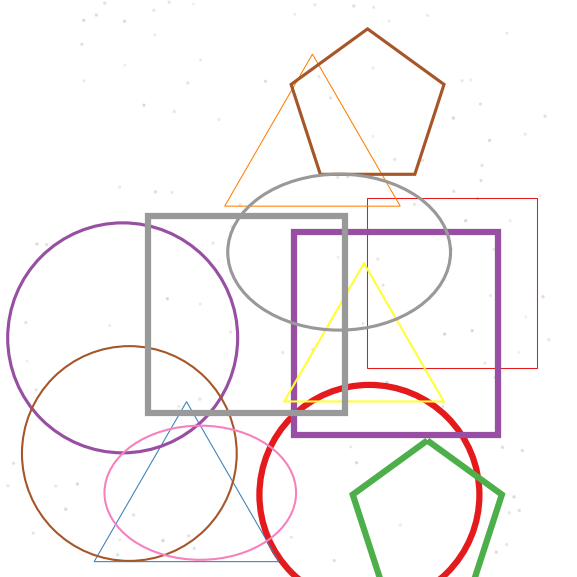[{"shape": "square", "thickness": 0.5, "radius": 0.74, "center": [0.783, 0.509]}, {"shape": "circle", "thickness": 3, "radius": 0.95, "center": [0.64, 0.142]}, {"shape": "triangle", "thickness": 0.5, "radius": 0.92, "center": [0.323, 0.119]}, {"shape": "pentagon", "thickness": 3, "radius": 0.68, "center": [0.74, 0.101]}, {"shape": "circle", "thickness": 1.5, "radius": 1.0, "center": [0.212, 0.414]}, {"shape": "square", "thickness": 3, "radius": 0.88, "center": [0.686, 0.422]}, {"shape": "triangle", "thickness": 0.5, "radius": 0.88, "center": [0.541, 0.73]}, {"shape": "triangle", "thickness": 1, "radius": 0.8, "center": [0.63, 0.384]}, {"shape": "circle", "thickness": 1, "radius": 0.93, "center": [0.224, 0.214]}, {"shape": "pentagon", "thickness": 1.5, "radius": 0.7, "center": [0.636, 0.81]}, {"shape": "oval", "thickness": 1, "radius": 0.83, "center": [0.347, 0.146]}, {"shape": "oval", "thickness": 1.5, "radius": 0.96, "center": [0.587, 0.563]}, {"shape": "square", "thickness": 3, "radius": 0.85, "center": [0.427, 0.454]}]